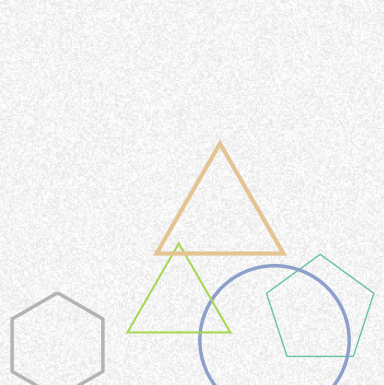[{"shape": "pentagon", "thickness": 1, "radius": 0.73, "center": [0.832, 0.193]}, {"shape": "circle", "thickness": 2.5, "radius": 0.97, "center": [0.713, 0.116]}, {"shape": "triangle", "thickness": 1.5, "radius": 0.77, "center": [0.464, 0.214]}, {"shape": "triangle", "thickness": 3, "radius": 0.95, "center": [0.571, 0.437]}, {"shape": "hexagon", "thickness": 2.5, "radius": 0.68, "center": [0.149, 0.103]}]